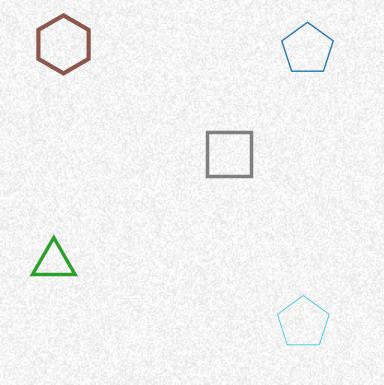[{"shape": "pentagon", "thickness": 1, "radius": 0.35, "center": [0.799, 0.872]}, {"shape": "triangle", "thickness": 2.5, "radius": 0.32, "center": [0.14, 0.319]}, {"shape": "hexagon", "thickness": 3, "radius": 0.38, "center": [0.165, 0.885]}, {"shape": "square", "thickness": 2.5, "radius": 0.29, "center": [0.595, 0.6]}, {"shape": "pentagon", "thickness": 0.5, "radius": 0.35, "center": [0.788, 0.162]}]